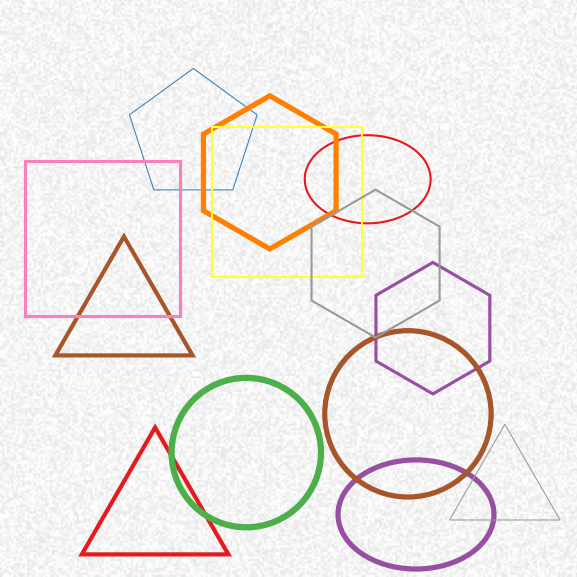[{"shape": "oval", "thickness": 1, "radius": 0.55, "center": [0.637, 0.689]}, {"shape": "triangle", "thickness": 2, "radius": 0.73, "center": [0.269, 0.112]}, {"shape": "pentagon", "thickness": 0.5, "radius": 0.58, "center": [0.335, 0.764]}, {"shape": "circle", "thickness": 3, "radius": 0.65, "center": [0.426, 0.215]}, {"shape": "oval", "thickness": 2.5, "radius": 0.67, "center": [0.72, 0.108]}, {"shape": "hexagon", "thickness": 1.5, "radius": 0.57, "center": [0.75, 0.431]}, {"shape": "hexagon", "thickness": 2.5, "radius": 0.66, "center": [0.467, 0.701]}, {"shape": "square", "thickness": 1, "radius": 0.65, "center": [0.497, 0.649]}, {"shape": "triangle", "thickness": 2, "radius": 0.69, "center": [0.215, 0.452]}, {"shape": "circle", "thickness": 2.5, "radius": 0.72, "center": [0.706, 0.283]}, {"shape": "square", "thickness": 1.5, "radius": 0.67, "center": [0.177, 0.586]}, {"shape": "triangle", "thickness": 0.5, "radius": 0.55, "center": [0.874, 0.154]}, {"shape": "hexagon", "thickness": 1, "radius": 0.64, "center": [0.65, 0.543]}]